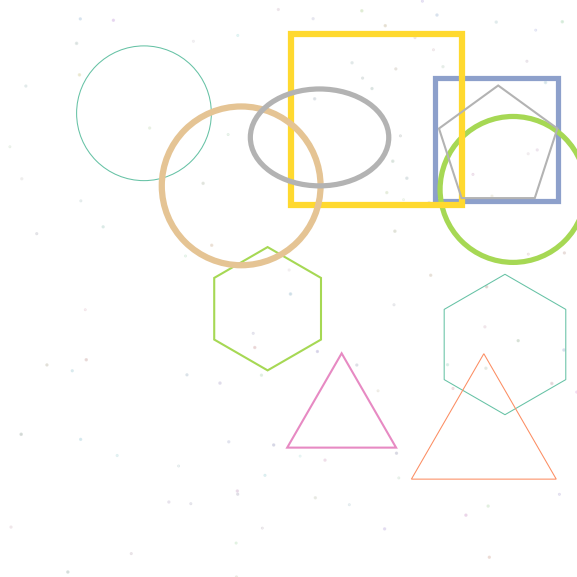[{"shape": "circle", "thickness": 0.5, "radius": 0.58, "center": [0.249, 0.803]}, {"shape": "hexagon", "thickness": 0.5, "radius": 0.61, "center": [0.874, 0.403]}, {"shape": "triangle", "thickness": 0.5, "radius": 0.72, "center": [0.838, 0.242]}, {"shape": "square", "thickness": 2.5, "radius": 0.53, "center": [0.859, 0.758]}, {"shape": "triangle", "thickness": 1, "radius": 0.54, "center": [0.592, 0.278]}, {"shape": "circle", "thickness": 2.5, "radius": 0.63, "center": [0.888, 0.671]}, {"shape": "hexagon", "thickness": 1, "radius": 0.53, "center": [0.463, 0.465]}, {"shape": "square", "thickness": 3, "radius": 0.74, "center": [0.652, 0.792]}, {"shape": "circle", "thickness": 3, "radius": 0.69, "center": [0.418, 0.677]}, {"shape": "pentagon", "thickness": 1, "radius": 0.54, "center": [0.863, 0.743]}, {"shape": "oval", "thickness": 2.5, "radius": 0.6, "center": [0.553, 0.761]}]